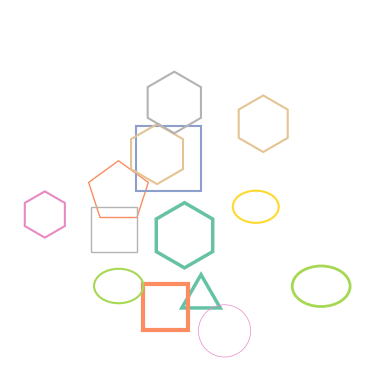[{"shape": "triangle", "thickness": 2.5, "radius": 0.29, "center": [0.522, 0.229]}, {"shape": "hexagon", "thickness": 2.5, "radius": 0.42, "center": [0.479, 0.389]}, {"shape": "pentagon", "thickness": 1, "radius": 0.41, "center": [0.308, 0.501]}, {"shape": "square", "thickness": 3, "radius": 0.3, "center": [0.429, 0.203]}, {"shape": "square", "thickness": 1.5, "radius": 0.42, "center": [0.438, 0.588]}, {"shape": "circle", "thickness": 0.5, "radius": 0.34, "center": [0.583, 0.141]}, {"shape": "hexagon", "thickness": 1.5, "radius": 0.3, "center": [0.116, 0.443]}, {"shape": "oval", "thickness": 2, "radius": 0.38, "center": [0.834, 0.257]}, {"shape": "oval", "thickness": 1.5, "radius": 0.32, "center": [0.308, 0.257]}, {"shape": "oval", "thickness": 1.5, "radius": 0.3, "center": [0.664, 0.463]}, {"shape": "hexagon", "thickness": 1.5, "radius": 0.39, "center": [0.408, 0.6]}, {"shape": "hexagon", "thickness": 1.5, "radius": 0.37, "center": [0.684, 0.679]}, {"shape": "hexagon", "thickness": 1.5, "radius": 0.4, "center": [0.453, 0.734]}, {"shape": "square", "thickness": 1, "radius": 0.29, "center": [0.296, 0.403]}]